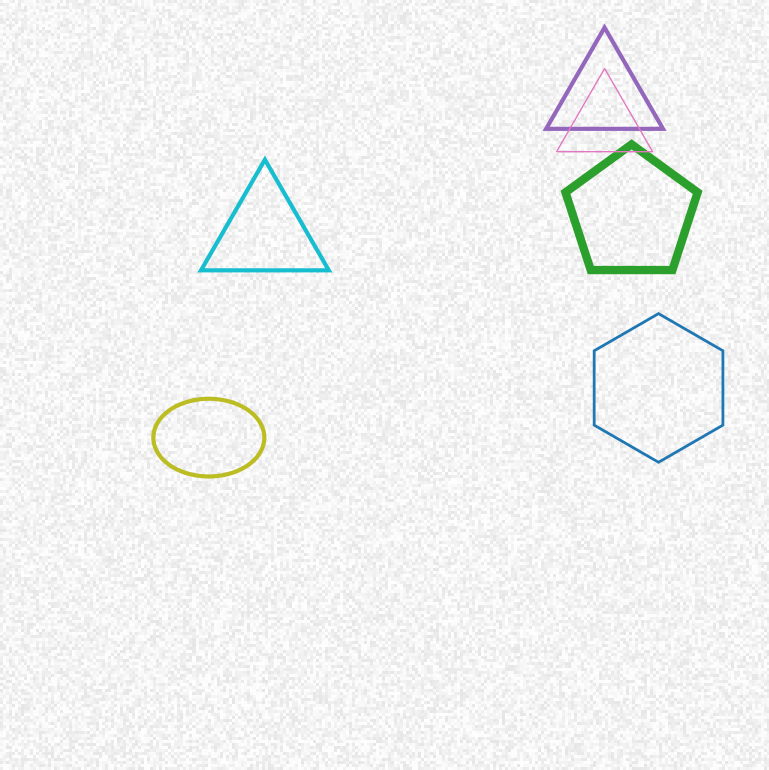[{"shape": "hexagon", "thickness": 1, "radius": 0.48, "center": [0.855, 0.496]}, {"shape": "pentagon", "thickness": 3, "radius": 0.45, "center": [0.82, 0.722]}, {"shape": "triangle", "thickness": 1.5, "radius": 0.44, "center": [0.785, 0.877]}, {"shape": "triangle", "thickness": 0.5, "radius": 0.36, "center": [0.785, 0.839]}, {"shape": "oval", "thickness": 1.5, "radius": 0.36, "center": [0.271, 0.432]}, {"shape": "triangle", "thickness": 1.5, "radius": 0.48, "center": [0.344, 0.697]}]